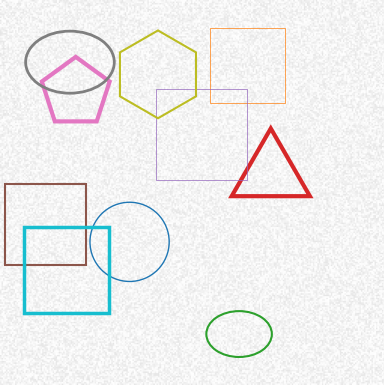[{"shape": "circle", "thickness": 1, "radius": 0.51, "center": [0.337, 0.372]}, {"shape": "square", "thickness": 0.5, "radius": 0.49, "center": [0.642, 0.83]}, {"shape": "oval", "thickness": 1.5, "radius": 0.43, "center": [0.621, 0.132]}, {"shape": "triangle", "thickness": 3, "radius": 0.59, "center": [0.703, 0.549]}, {"shape": "square", "thickness": 0.5, "radius": 0.59, "center": [0.524, 0.65]}, {"shape": "square", "thickness": 1.5, "radius": 0.52, "center": [0.117, 0.417]}, {"shape": "pentagon", "thickness": 3, "radius": 0.46, "center": [0.197, 0.76]}, {"shape": "oval", "thickness": 2, "radius": 0.58, "center": [0.182, 0.839]}, {"shape": "hexagon", "thickness": 1.5, "radius": 0.57, "center": [0.41, 0.807]}, {"shape": "square", "thickness": 2.5, "radius": 0.56, "center": [0.172, 0.299]}]